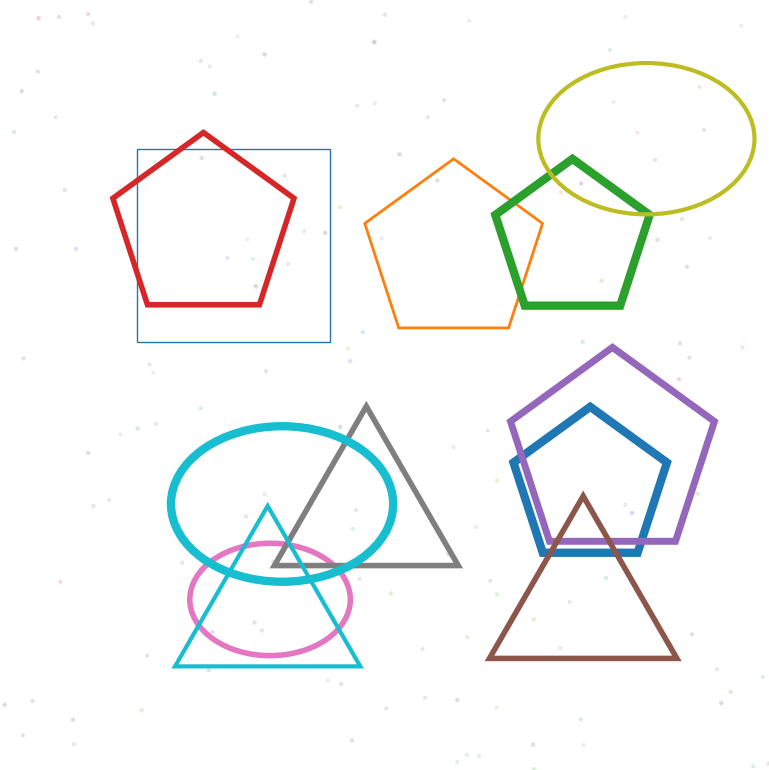[{"shape": "square", "thickness": 0.5, "radius": 0.63, "center": [0.303, 0.681]}, {"shape": "pentagon", "thickness": 3, "radius": 0.52, "center": [0.767, 0.367]}, {"shape": "pentagon", "thickness": 1, "radius": 0.61, "center": [0.589, 0.672]}, {"shape": "pentagon", "thickness": 3, "radius": 0.53, "center": [0.743, 0.688]}, {"shape": "pentagon", "thickness": 2, "radius": 0.62, "center": [0.264, 0.704]}, {"shape": "pentagon", "thickness": 2.5, "radius": 0.7, "center": [0.795, 0.41]}, {"shape": "triangle", "thickness": 2, "radius": 0.7, "center": [0.757, 0.215]}, {"shape": "oval", "thickness": 2, "radius": 0.52, "center": [0.351, 0.221]}, {"shape": "triangle", "thickness": 2, "radius": 0.69, "center": [0.476, 0.334]}, {"shape": "oval", "thickness": 1.5, "radius": 0.7, "center": [0.839, 0.82]}, {"shape": "oval", "thickness": 3, "radius": 0.72, "center": [0.366, 0.345]}, {"shape": "triangle", "thickness": 1.5, "radius": 0.69, "center": [0.348, 0.204]}]